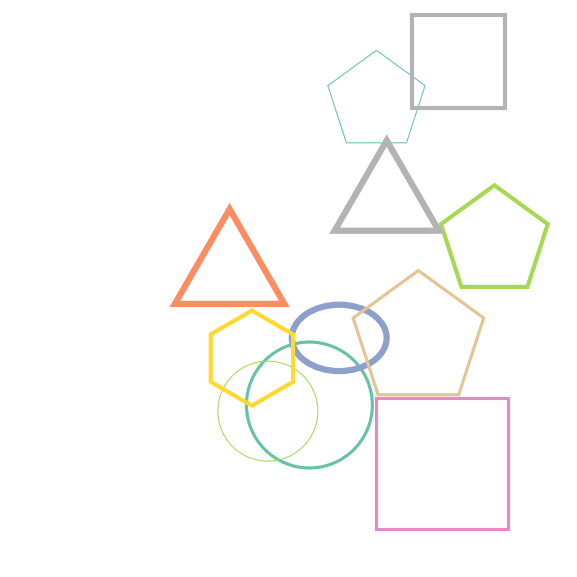[{"shape": "circle", "thickness": 1.5, "radius": 0.55, "center": [0.536, 0.298]}, {"shape": "pentagon", "thickness": 0.5, "radius": 0.44, "center": [0.652, 0.823]}, {"shape": "triangle", "thickness": 3, "radius": 0.55, "center": [0.398, 0.528]}, {"shape": "oval", "thickness": 3, "radius": 0.41, "center": [0.587, 0.414]}, {"shape": "square", "thickness": 1.5, "radius": 0.57, "center": [0.765, 0.197]}, {"shape": "circle", "thickness": 0.5, "radius": 0.43, "center": [0.464, 0.287]}, {"shape": "pentagon", "thickness": 2, "radius": 0.49, "center": [0.856, 0.581]}, {"shape": "hexagon", "thickness": 2, "radius": 0.41, "center": [0.436, 0.379]}, {"shape": "pentagon", "thickness": 1.5, "radius": 0.59, "center": [0.725, 0.412]}, {"shape": "square", "thickness": 2, "radius": 0.41, "center": [0.794, 0.893]}, {"shape": "triangle", "thickness": 3, "radius": 0.52, "center": [0.67, 0.652]}]